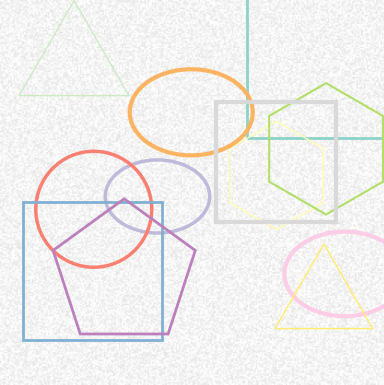[{"shape": "square", "thickness": 2, "radius": 0.94, "center": [0.83, 0.829]}, {"shape": "hexagon", "thickness": 1, "radius": 0.7, "center": [0.718, 0.544]}, {"shape": "oval", "thickness": 2.5, "radius": 0.68, "center": [0.409, 0.49]}, {"shape": "circle", "thickness": 2.5, "radius": 0.75, "center": [0.244, 0.456]}, {"shape": "square", "thickness": 2, "radius": 0.9, "center": [0.24, 0.296]}, {"shape": "oval", "thickness": 3, "radius": 0.8, "center": [0.497, 0.708]}, {"shape": "hexagon", "thickness": 1.5, "radius": 0.85, "center": [0.847, 0.613]}, {"shape": "oval", "thickness": 3, "radius": 0.78, "center": [0.896, 0.288]}, {"shape": "square", "thickness": 3, "radius": 0.78, "center": [0.717, 0.579]}, {"shape": "pentagon", "thickness": 2, "radius": 0.97, "center": [0.323, 0.29]}, {"shape": "triangle", "thickness": 1, "radius": 0.82, "center": [0.192, 0.834]}, {"shape": "triangle", "thickness": 1, "radius": 0.73, "center": [0.841, 0.22]}]